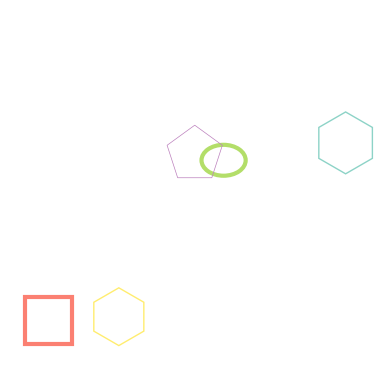[{"shape": "hexagon", "thickness": 1, "radius": 0.4, "center": [0.898, 0.629]}, {"shape": "square", "thickness": 3, "radius": 0.3, "center": [0.125, 0.167]}, {"shape": "oval", "thickness": 3, "radius": 0.29, "center": [0.581, 0.584]}, {"shape": "pentagon", "thickness": 0.5, "radius": 0.38, "center": [0.506, 0.599]}, {"shape": "hexagon", "thickness": 1, "radius": 0.38, "center": [0.309, 0.177]}]